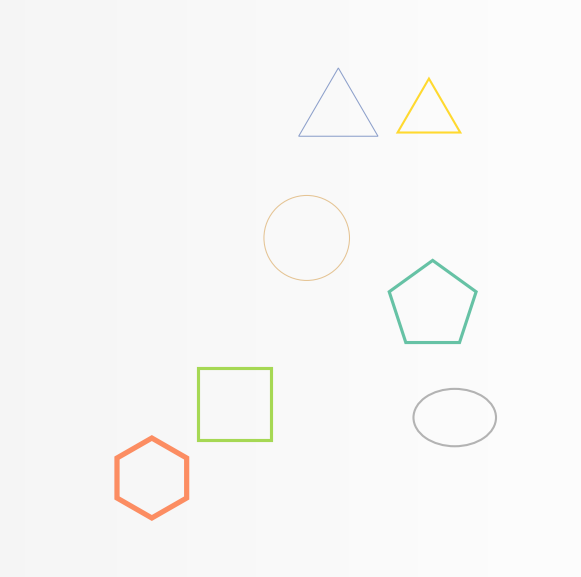[{"shape": "pentagon", "thickness": 1.5, "radius": 0.39, "center": [0.744, 0.47]}, {"shape": "hexagon", "thickness": 2.5, "radius": 0.35, "center": [0.261, 0.171]}, {"shape": "triangle", "thickness": 0.5, "radius": 0.39, "center": [0.582, 0.803]}, {"shape": "square", "thickness": 1.5, "radius": 0.31, "center": [0.403, 0.299]}, {"shape": "triangle", "thickness": 1, "radius": 0.31, "center": [0.738, 0.801]}, {"shape": "circle", "thickness": 0.5, "radius": 0.37, "center": [0.528, 0.587]}, {"shape": "oval", "thickness": 1, "radius": 0.35, "center": [0.782, 0.276]}]